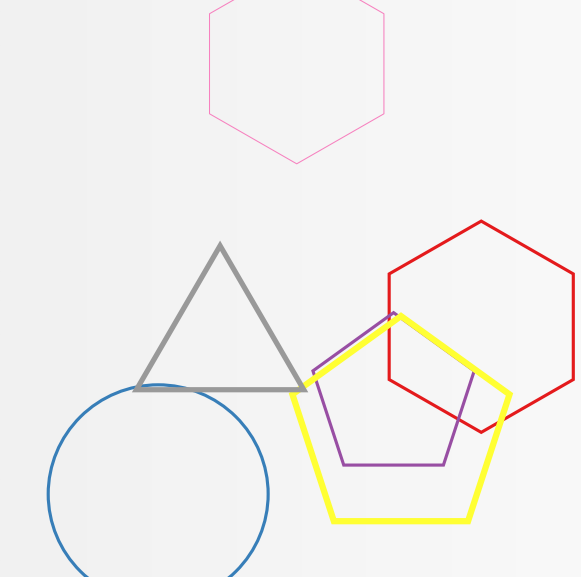[{"shape": "hexagon", "thickness": 1.5, "radius": 0.91, "center": [0.828, 0.433]}, {"shape": "circle", "thickness": 1.5, "radius": 0.95, "center": [0.272, 0.144]}, {"shape": "pentagon", "thickness": 1.5, "radius": 0.73, "center": [0.677, 0.312]}, {"shape": "pentagon", "thickness": 3, "radius": 0.98, "center": [0.69, 0.256]}, {"shape": "hexagon", "thickness": 0.5, "radius": 0.87, "center": [0.51, 0.889]}, {"shape": "triangle", "thickness": 2.5, "radius": 0.83, "center": [0.379, 0.407]}]